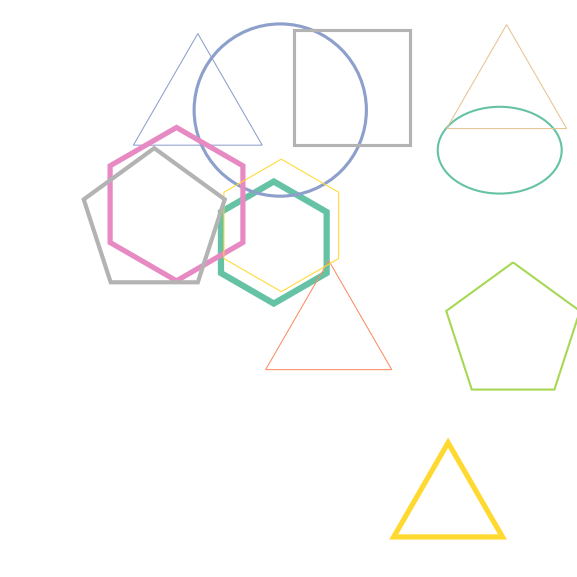[{"shape": "oval", "thickness": 1, "radius": 0.54, "center": [0.865, 0.739]}, {"shape": "hexagon", "thickness": 3, "radius": 0.53, "center": [0.474, 0.579]}, {"shape": "triangle", "thickness": 0.5, "radius": 0.63, "center": [0.569, 0.422]}, {"shape": "circle", "thickness": 1.5, "radius": 0.75, "center": [0.485, 0.809]}, {"shape": "triangle", "thickness": 0.5, "radius": 0.64, "center": [0.343, 0.812]}, {"shape": "hexagon", "thickness": 2.5, "radius": 0.66, "center": [0.306, 0.646]}, {"shape": "pentagon", "thickness": 1, "radius": 0.61, "center": [0.888, 0.423]}, {"shape": "triangle", "thickness": 2.5, "radius": 0.54, "center": [0.776, 0.124]}, {"shape": "hexagon", "thickness": 0.5, "radius": 0.57, "center": [0.487, 0.609]}, {"shape": "triangle", "thickness": 0.5, "radius": 0.6, "center": [0.877, 0.837]}, {"shape": "pentagon", "thickness": 2, "radius": 0.64, "center": [0.267, 0.614]}, {"shape": "square", "thickness": 1.5, "radius": 0.5, "center": [0.61, 0.848]}]